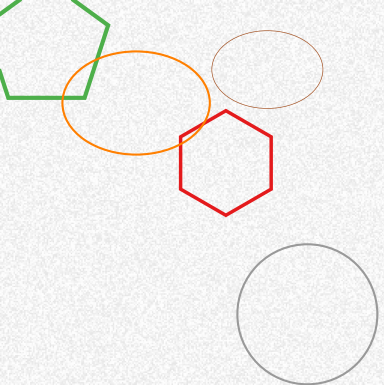[{"shape": "hexagon", "thickness": 2.5, "radius": 0.68, "center": [0.587, 0.577]}, {"shape": "pentagon", "thickness": 3, "radius": 0.84, "center": [0.121, 0.882]}, {"shape": "oval", "thickness": 1.5, "radius": 0.96, "center": [0.354, 0.732]}, {"shape": "oval", "thickness": 0.5, "radius": 0.72, "center": [0.694, 0.819]}, {"shape": "circle", "thickness": 1.5, "radius": 0.91, "center": [0.798, 0.184]}]